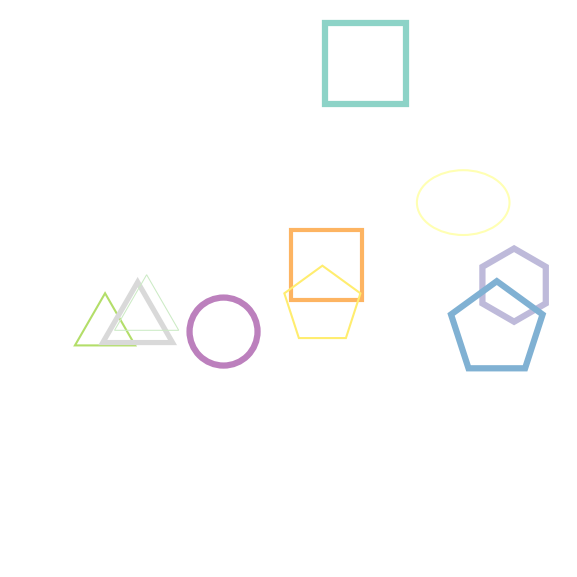[{"shape": "square", "thickness": 3, "radius": 0.35, "center": [0.633, 0.889]}, {"shape": "oval", "thickness": 1, "radius": 0.4, "center": [0.802, 0.648]}, {"shape": "hexagon", "thickness": 3, "radius": 0.32, "center": [0.89, 0.505]}, {"shape": "pentagon", "thickness": 3, "radius": 0.42, "center": [0.86, 0.429]}, {"shape": "square", "thickness": 2, "radius": 0.31, "center": [0.565, 0.541]}, {"shape": "triangle", "thickness": 1, "radius": 0.3, "center": [0.182, 0.431]}, {"shape": "triangle", "thickness": 2.5, "radius": 0.35, "center": [0.238, 0.441]}, {"shape": "circle", "thickness": 3, "radius": 0.29, "center": [0.387, 0.425]}, {"shape": "triangle", "thickness": 0.5, "radius": 0.32, "center": [0.254, 0.459]}, {"shape": "pentagon", "thickness": 1, "radius": 0.35, "center": [0.558, 0.47]}]